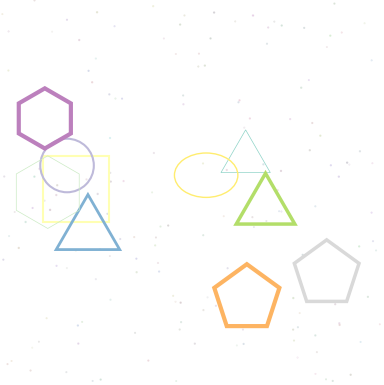[{"shape": "triangle", "thickness": 0.5, "radius": 0.37, "center": [0.638, 0.589]}, {"shape": "square", "thickness": 1.5, "radius": 0.43, "center": [0.198, 0.508]}, {"shape": "circle", "thickness": 1.5, "radius": 0.35, "center": [0.174, 0.57]}, {"shape": "triangle", "thickness": 2, "radius": 0.48, "center": [0.228, 0.399]}, {"shape": "pentagon", "thickness": 3, "radius": 0.44, "center": [0.641, 0.225]}, {"shape": "triangle", "thickness": 2.5, "radius": 0.44, "center": [0.69, 0.462]}, {"shape": "pentagon", "thickness": 2.5, "radius": 0.44, "center": [0.849, 0.289]}, {"shape": "hexagon", "thickness": 3, "radius": 0.39, "center": [0.116, 0.692]}, {"shape": "hexagon", "thickness": 0.5, "radius": 0.47, "center": [0.124, 0.501]}, {"shape": "oval", "thickness": 1, "radius": 0.41, "center": [0.535, 0.545]}]